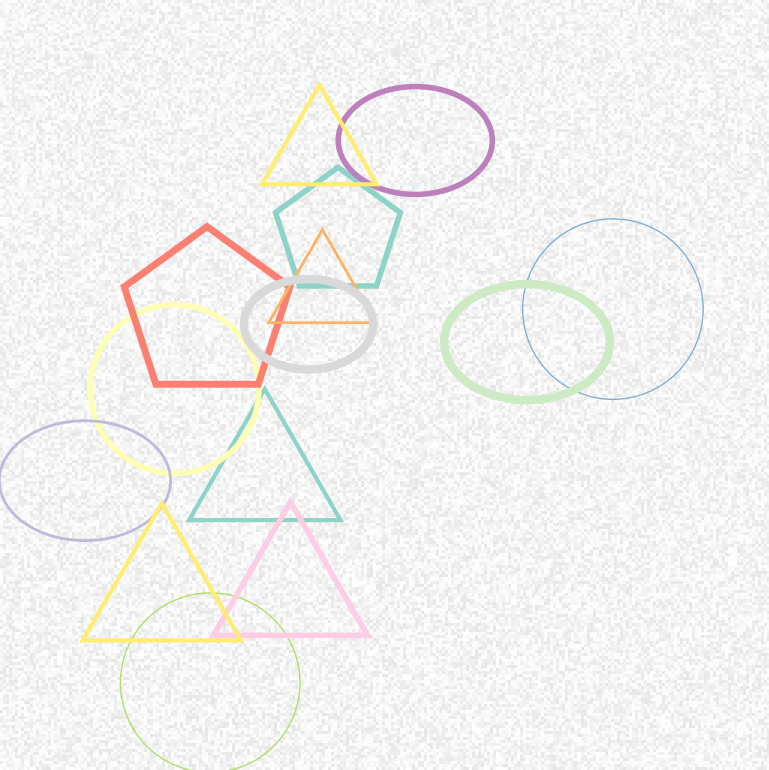[{"shape": "triangle", "thickness": 1.5, "radius": 0.57, "center": [0.344, 0.381]}, {"shape": "pentagon", "thickness": 2, "radius": 0.43, "center": [0.439, 0.698]}, {"shape": "circle", "thickness": 2, "radius": 0.55, "center": [0.227, 0.495]}, {"shape": "oval", "thickness": 1, "radius": 0.56, "center": [0.11, 0.376]}, {"shape": "pentagon", "thickness": 2.5, "radius": 0.57, "center": [0.269, 0.593]}, {"shape": "circle", "thickness": 0.5, "radius": 0.59, "center": [0.796, 0.599]}, {"shape": "triangle", "thickness": 1, "radius": 0.4, "center": [0.419, 0.621]}, {"shape": "circle", "thickness": 0.5, "radius": 0.58, "center": [0.273, 0.113]}, {"shape": "triangle", "thickness": 2, "radius": 0.58, "center": [0.377, 0.233]}, {"shape": "oval", "thickness": 3, "radius": 0.42, "center": [0.401, 0.579]}, {"shape": "oval", "thickness": 2, "radius": 0.5, "center": [0.539, 0.818]}, {"shape": "oval", "thickness": 3, "radius": 0.54, "center": [0.684, 0.556]}, {"shape": "triangle", "thickness": 1.5, "radius": 0.43, "center": [0.415, 0.804]}, {"shape": "triangle", "thickness": 1.5, "radius": 0.59, "center": [0.21, 0.228]}]